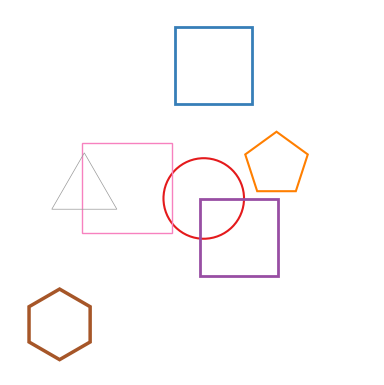[{"shape": "circle", "thickness": 1.5, "radius": 0.52, "center": [0.529, 0.484]}, {"shape": "square", "thickness": 2, "radius": 0.5, "center": [0.555, 0.83]}, {"shape": "square", "thickness": 2, "radius": 0.5, "center": [0.621, 0.383]}, {"shape": "pentagon", "thickness": 1.5, "radius": 0.43, "center": [0.718, 0.572]}, {"shape": "hexagon", "thickness": 2.5, "radius": 0.46, "center": [0.155, 0.158]}, {"shape": "square", "thickness": 1, "radius": 0.59, "center": [0.33, 0.512]}, {"shape": "triangle", "thickness": 0.5, "radius": 0.49, "center": [0.219, 0.505]}]